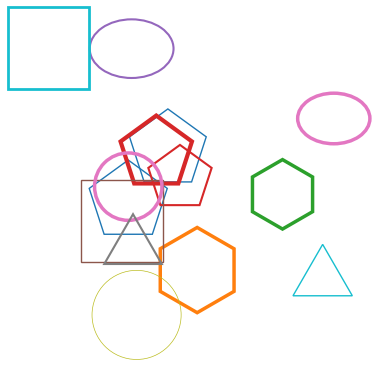[{"shape": "pentagon", "thickness": 1, "radius": 0.52, "center": [0.436, 0.612]}, {"shape": "pentagon", "thickness": 1, "radius": 0.53, "center": [0.333, 0.478]}, {"shape": "hexagon", "thickness": 2.5, "radius": 0.55, "center": [0.512, 0.298]}, {"shape": "hexagon", "thickness": 2.5, "radius": 0.45, "center": [0.734, 0.495]}, {"shape": "pentagon", "thickness": 3, "radius": 0.49, "center": [0.406, 0.602]}, {"shape": "pentagon", "thickness": 1.5, "radius": 0.43, "center": [0.467, 0.537]}, {"shape": "oval", "thickness": 1.5, "radius": 0.54, "center": [0.342, 0.874]}, {"shape": "square", "thickness": 1, "radius": 0.53, "center": [0.317, 0.427]}, {"shape": "circle", "thickness": 2.5, "radius": 0.44, "center": [0.333, 0.515]}, {"shape": "oval", "thickness": 2.5, "radius": 0.47, "center": [0.867, 0.692]}, {"shape": "triangle", "thickness": 1.5, "radius": 0.43, "center": [0.346, 0.357]}, {"shape": "circle", "thickness": 0.5, "radius": 0.58, "center": [0.355, 0.182]}, {"shape": "triangle", "thickness": 1, "radius": 0.44, "center": [0.838, 0.276]}, {"shape": "square", "thickness": 2, "radius": 0.53, "center": [0.126, 0.875]}]